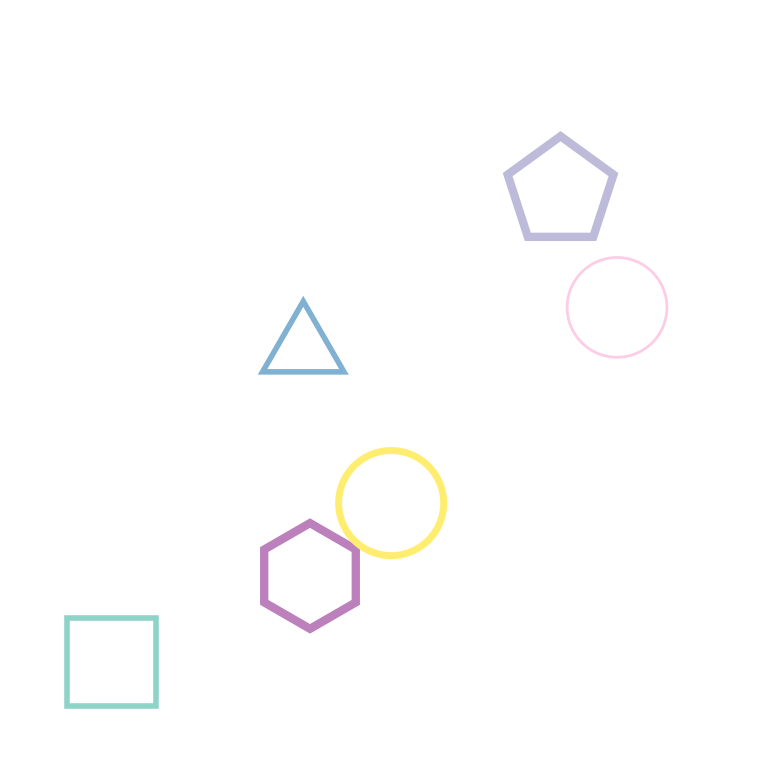[{"shape": "square", "thickness": 2, "radius": 0.29, "center": [0.145, 0.14]}, {"shape": "pentagon", "thickness": 3, "radius": 0.36, "center": [0.728, 0.751]}, {"shape": "triangle", "thickness": 2, "radius": 0.31, "center": [0.394, 0.548]}, {"shape": "circle", "thickness": 1, "radius": 0.32, "center": [0.801, 0.601]}, {"shape": "hexagon", "thickness": 3, "radius": 0.34, "center": [0.403, 0.252]}, {"shape": "circle", "thickness": 2.5, "radius": 0.34, "center": [0.508, 0.347]}]